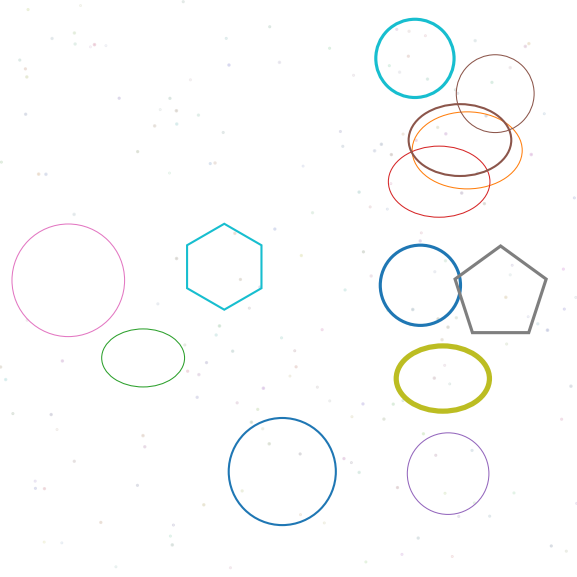[{"shape": "circle", "thickness": 1, "radius": 0.46, "center": [0.489, 0.183]}, {"shape": "circle", "thickness": 1.5, "radius": 0.35, "center": [0.728, 0.505]}, {"shape": "oval", "thickness": 0.5, "radius": 0.48, "center": [0.809, 0.739]}, {"shape": "oval", "thickness": 0.5, "radius": 0.36, "center": [0.248, 0.379]}, {"shape": "oval", "thickness": 0.5, "radius": 0.44, "center": [0.76, 0.685]}, {"shape": "circle", "thickness": 0.5, "radius": 0.35, "center": [0.776, 0.179]}, {"shape": "circle", "thickness": 0.5, "radius": 0.34, "center": [0.858, 0.837]}, {"shape": "oval", "thickness": 1, "radius": 0.44, "center": [0.796, 0.757]}, {"shape": "circle", "thickness": 0.5, "radius": 0.49, "center": [0.118, 0.514]}, {"shape": "pentagon", "thickness": 1.5, "radius": 0.41, "center": [0.867, 0.49]}, {"shape": "oval", "thickness": 2.5, "radius": 0.4, "center": [0.767, 0.344]}, {"shape": "hexagon", "thickness": 1, "radius": 0.37, "center": [0.388, 0.537]}, {"shape": "circle", "thickness": 1.5, "radius": 0.34, "center": [0.719, 0.898]}]